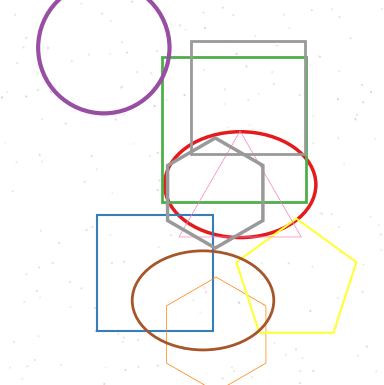[{"shape": "oval", "thickness": 2.5, "radius": 0.98, "center": [0.624, 0.52]}, {"shape": "square", "thickness": 1.5, "radius": 0.76, "center": [0.403, 0.29]}, {"shape": "square", "thickness": 2, "radius": 0.94, "center": [0.608, 0.663]}, {"shape": "circle", "thickness": 3, "radius": 0.85, "center": [0.27, 0.876]}, {"shape": "hexagon", "thickness": 0.5, "radius": 0.74, "center": [0.562, 0.131]}, {"shape": "pentagon", "thickness": 1.5, "radius": 0.82, "center": [0.77, 0.268]}, {"shape": "oval", "thickness": 2, "radius": 0.92, "center": [0.527, 0.22]}, {"shape": "triangle", "thickness": 0.5, "radius": 0.92, "center": [0.624, 0.476]}, {"shape": "hexagon", "thickness": 2.5, "radius": 0.71, "center": [0.559, 0.499]}, {"shape": "square", "thickness": 2, "radius": 0.74, "center": [0.644, 0.747]}]